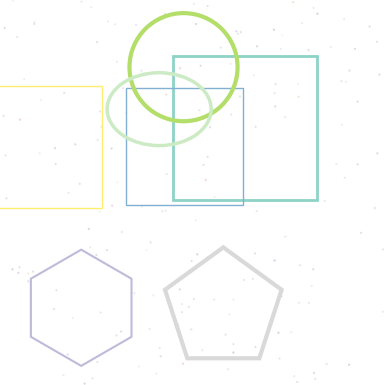[{"shape": "square", "thickness": 2, "radius": 0.94, "center": [0.636, 0.668]}, {"shape": "hexagon", "thickness": 1.5, "radius": 0.75, "center": [0.211, 0.201]}, {"shape": "square", "thickness": 1, "radius": 0.76, "center": [0.478, 0.62]}, {"shape": "circle", "thickness": 3, "radius": 0.7, "center": [0.477, 0.826]}, {"shape": "pentagon", "thickness": 3, "radius": 0.8, "center": [0.58, 0.198]}, {"shape": "oval", "thickness": 2.5, "radius": 0.68, "center": [0.413, 0.716]}, {"shape": "square", "thickness": 1, "radius": 0.79, "center": [0.107, 0.619]}]